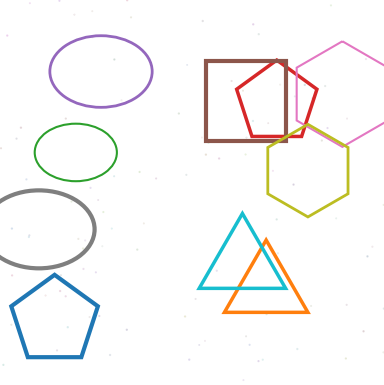[{"shape": "pentagon", "thickness": 3, "radius": 0.59, "center": [0.142, 0.168]}, {"shape": "triangle", "thickness": 2.5, "radius": 0.63, "center": [0.691, 0.251]}, {"shape": "oval", "thickness": 1.5, "radius": 0.53, "center": [0.197, 0.604]}, {"shape": "pentagon", "thickness": 2.5, "radius": 0.55, "center": [0.719, 0.734]}, {"shape": "oval", "thickness": 2, "radius": 0.66, "center": [0.262, 0.814]}, {"shape": "square", "thickness": 3, "radius": 0.52, "center": [0.639, 0.738]}, {"shape": "hexagon", "thickness": 1.5, "radius": 0.69, "center": [0.889, 0.756]}, {"shape": "oval", "thickness": 3, "radius": 0.72, "center": [0.101, 0.404]}, {"shape": "hexagon", "thickness": 2, "radius": 0.6, "center": [0.8, 0.557]}, {"shape": "triangle", "thickness": 2.5, "radius": 0.65, "center": [0.63, 0.316]}]